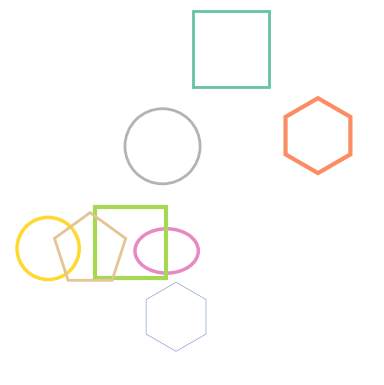[{"shape": "square", "thickness": 2, "radius": 0.5, "center": [0.599, 0.873]}, {"shape": "hexagon", "thickness": 3, "radius": 0.49, "center": [0.826, 0.648]}, {"shape": "hexagon", "thickness": 0.5, "radius": 0.45, "center": [0.457, 0.177]}, {"shape": "oval", "thickness": 2.5, "radius": 0.41, "center": [0.433, 0.348]}, {"shape": "square", "thickness": 3, "radius": 0.46, "center": [0.339, 0.371]}, {"shape": "circle", "thickness": 2.5, "radius": 0.4, "center": [0.125, 0.355]}, {"shape": "pentagon", "thickness": 2, "radius": 0.49, "center": [0.234, 0.351]}, {"shape": "circle", "thickness": 2, "radius": 0.49, "center": [0.422, 0.62]}]